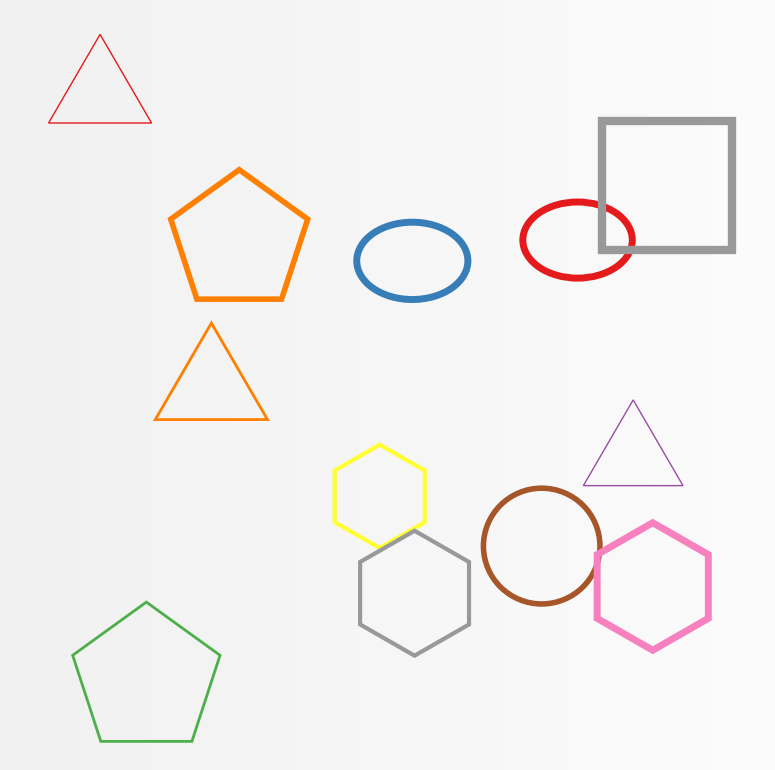[{"shape": "oval", "thickness": 2.5, "radius": 0.35, "center": [0.745, 0.688]}, {"shape": "triangle", "thickness": 0.5, "radius": 0.38, "center": [0.129, 0.879]}, {"shape": "oval", "thickness": 2.5, "radius": 0.36, "center": [0.532, 0.661]}, {"shape": "pentagon", "thickness": 1, "radius": 0.5, "center": [0.189, 0.118]}, {"shape": "triangle", "thickness": 0.5, "radius": 0.37, "center": [0.817, 0.406]}, {"shape": "triangle", "thickness": 1, "radius": 0.42, "center": [0.273, 0.497]}, {"shape": "pentagon", "thickness": 2, "radius": 0.46, "center": [0.309, 0.687]}, {"shape": "hexagon", "thickness": 1.5, "radius": 0.34, "center": [0.49, 0.355]}, {"shape": "circle", "thickness": 2, "radius": 0.38, "center": [0.699, 0.291]}, {"shape": "hexagon", "thickness": 2.5, "radius": 0.41, "center": [0.842, 0.238]}, {"shape": "hexagon", "thickness": 1.5, "radius": 0.41, "center": [0.535, 0.23]}, {"shape": "square", "thickness": 3, "radius": 0.42, "center": [0.86, 0.759]}]